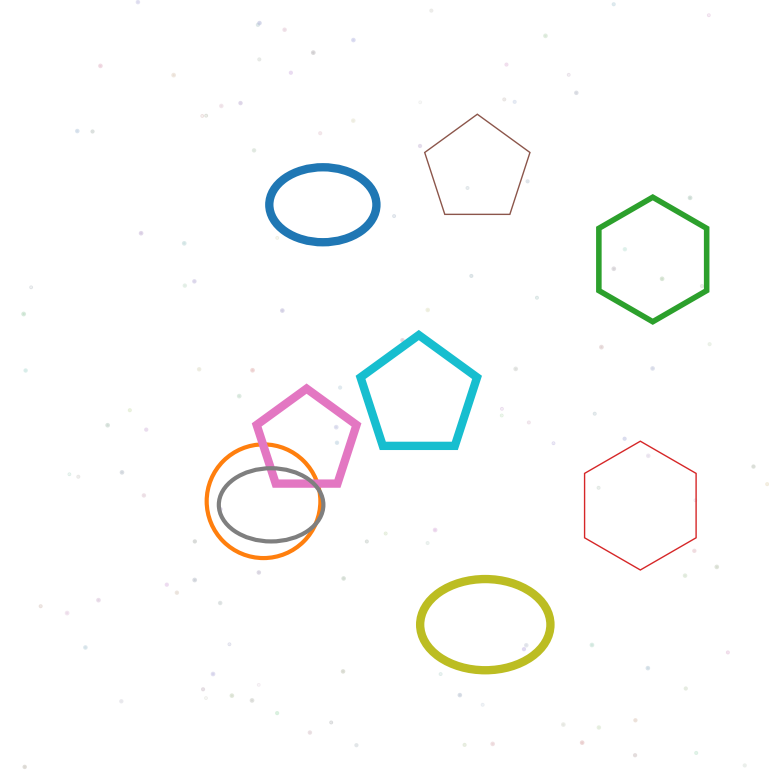[{"shape": "oval", "thickness": 3, "radius": 0.35, "center": [0.419, 0.734]}, {"shape": "circle", "thickness": 1.5, "radius": 0.37, "center": [0.342, 0.349]}, {"shape": "hexagon", "thickness": 2, "radius": 0.4, "center": [0.848, 0.663]}, {"shape": "hexagon", "thickness": 0.5, "radius": 0.42, "center": [0.832, 0.343]}, {"shape": "pentagon", "thickness": 0.5, "radius": 0.36, "center": [0.62, 0.78]}, {"shape": "pentagon", "thickness": 3, "radius": 0.34, "center": [0.398, 0.427]}, {"shape": "oval", "thickness": 1.5, "radius": 0.34, "center": [0.352, 0.344]}, {"shape": "oval", "thickness": 3, "radius": 0.42, "center": [0.63, 0.189]}, {"shape": "pentagon", "thickness": 3, "radius": 0.4, "center": [0.544, 0.485]}]